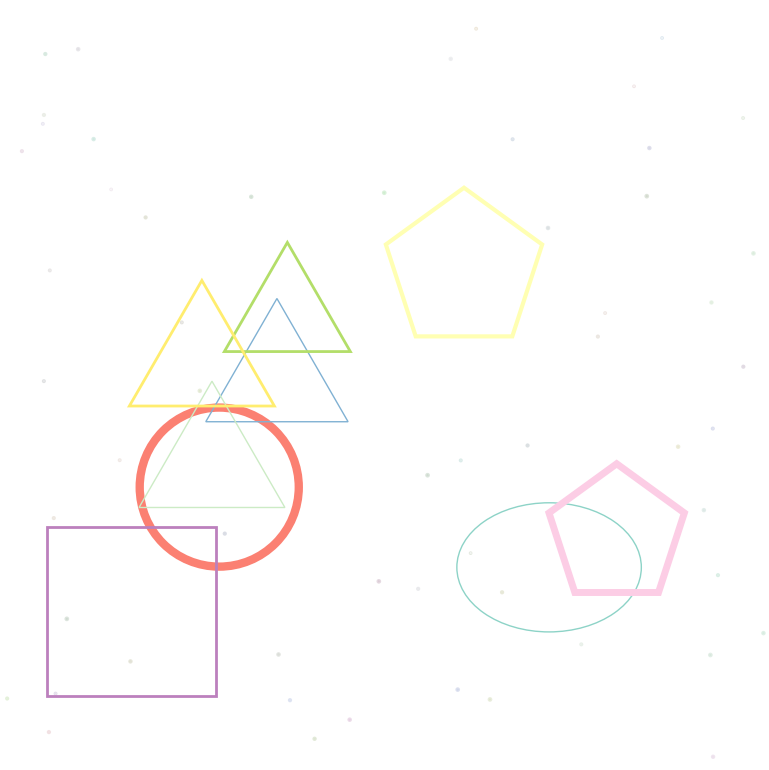[{"shape": "oval", "thickness": 0.5, "radius": 0.6, "center": [0.713, 0.263]}, {"shape": "pentagon", "thickness": 1.5, "radius": 0.53, "center": [0.603, 0.649]}, {"shape": "circle", "thickness": 3, "radius": 0.52, "center": [0.285, 0.367]}, {"shape": "triangle", "thickness": 0.5, "radius": 0.53, "center": [0.36, 0.506]}, {"shape": "triangle", "thickness": 1, "radius": 0.47, "center": [0.373, 0.591]}, {"shape": "pentagon", "thickness": 2.5, "radius": 0.46, "center": [0.801, 0.305]}, {"shape": "square", "thickness": 1, "radius": 0.55, "center": [0.171, 0.206]}, {"shape": "triangle", "thickness": 0.5, "radius": 0.55, "center": [0.275, 0.396]}, {"shape": "triangle", "thickness": 1, "radius": 0.54, "center": [0.262, 0.527]}]